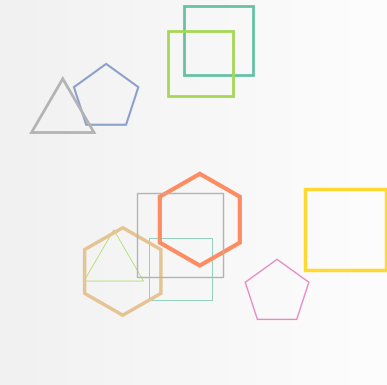[{"shape": "square", "thickness": 0.5, "radius": 0.41, "center": [0.465, 0.302]}, {"shape": "square", "thickness": 2, "radius": 0.45, "center": [0.564, 0.895]}, {"shape": "hexagon", "thickness": 3, "radius": 0.6, "center": [0.516, 0.429]}, {"shape": "pentagon", "thickness": 1.5, "radius": 0.44, "center": [0.274, 0.747]}, {"shape": "pentagon", "thickness": 1, "radius": 0.43, "center": [0.715, 0.24]}, {"shape": "square", "thickness": 2, "radius": 0.42, "center": [0.517, 0.835]}, {"shape": "triangle", "thickness": 0.5, "radius": 0.44, "center": [0.294, 0.314]}, {"shape": "square", "thickness": 2.5, "radius": 0.53, "center": [0.892, 0.405]}, {"shape": "hexagon", "thickness": 2.5, "radius": 0.57, "center": [0.317, 0.295]}, {"shape": "square", "thickness": 1, "radius": 0.55, "center": [0.464, 0.389]}, {"shape": "triangle", "thickness": 2, "radius": 0.47, "center": [0.162, 0.702]}]